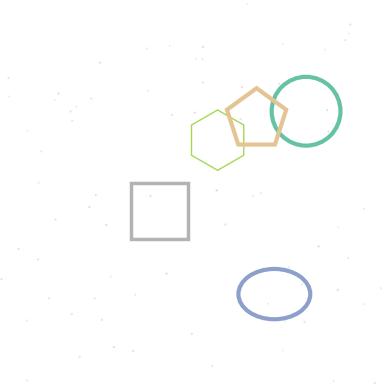[{"shape": "circle", "thickness": 3, "radius": 0.45, "center": [0.795, 0.711]}, {"shape": "oval", "thickness": 3, "radius": 0.47, "center": [0.713, 0.236]}, {"shape": "hexagon", "thickness": 1, "radius": 0.39, "center": [0.565, 0.636]}, {"shape": "pentagon", "thickness": 3, "radius": 0.4, "center": [0.666, 0.69]}, {"shape": "square", "thickness": 2.5, "radius": 0.37, "center": [0.414, 0.452]}]